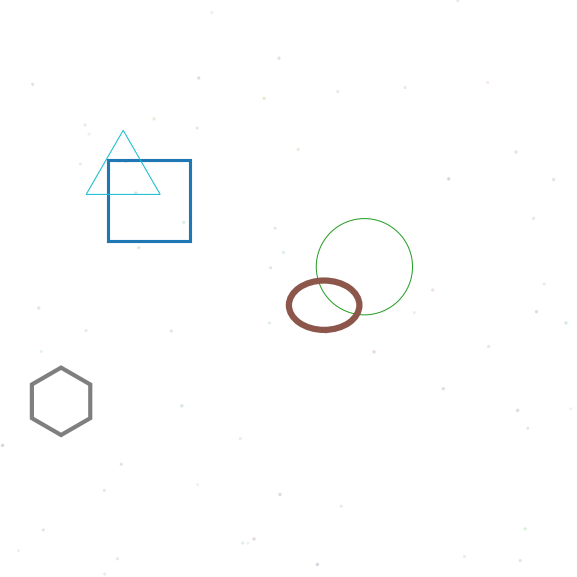[{"shape": "square", "thickness": 1.5, "radius": 0.35, "center": [0.258, 0.651]}, {"shape": "circle", "thickness": 0.5, "radius": 0.42, "center": [0.631, 0.537]}, {"shape": "oval", "thickness": 3, "radius": 0.31, "center": [0.561, 0.471]}, {"shape": "hexagon", "thickness": 2, "radius": 0.29, "center": [0.106, 0.304]}, {"shape": "triangle", "thickness": 0.5, "radius": 0.37, "center": [0.213, 0.699]}]